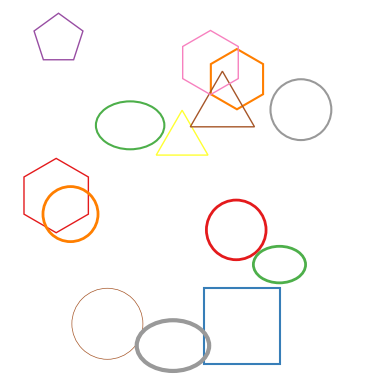[{"shape": "circle", "thickness": 2, "radius": 0.39, "center": [0.614, 0.403]}, {"shape": "hexagon", "thickness": 1, "radius": 0.48, "center": [0.146, 0.492]}, {"shape": "square", "thickness": 1.5, "radius": 0.49, "center": [0.628, 0.153]}, {"shape": "oval", "thickness": 1.5, "radius": 0.44, "center": [0.338, 0.674]}, {"shape": "oval", "thickness": 2, "radius": 0.34, "center": [0.726, 0.313]}, {"shape": "pentagon", "thickness": 1, "radius": 0.33, "center": [0.152, 0.899]}, {"shape": "circle", "thickness": 2, "radius": 0.36, "center": [0.183, 0.444]}, {"shape": "hexagon", "thickness": 1.5, "radius": 0.39, "center": [0.615, 0.794]}, {"shape": "triangle", "thickness": 1, "radius": 0.39, "center": [0.473, 0.636]}, {"shape": "triangle", "thickness": 1, "radius": 0.48, "center": [0.578, 0.719]}, {"shape": "circle", "thickness": 0.5, "radius": 0.46, "center": [0.279, 0.159]}, {"shape": "hexagon", "thickness": 1, "radius": 0.42, "center": [0.547, 0.838]}, {"shape": "oval", "thickness": 3, "radius": 0.47, "center": [0.449, 0.102]}, {"shape": "circle", "thickness": 1.5, "radius": 0.4, "center": [0.782, 0.715]}]